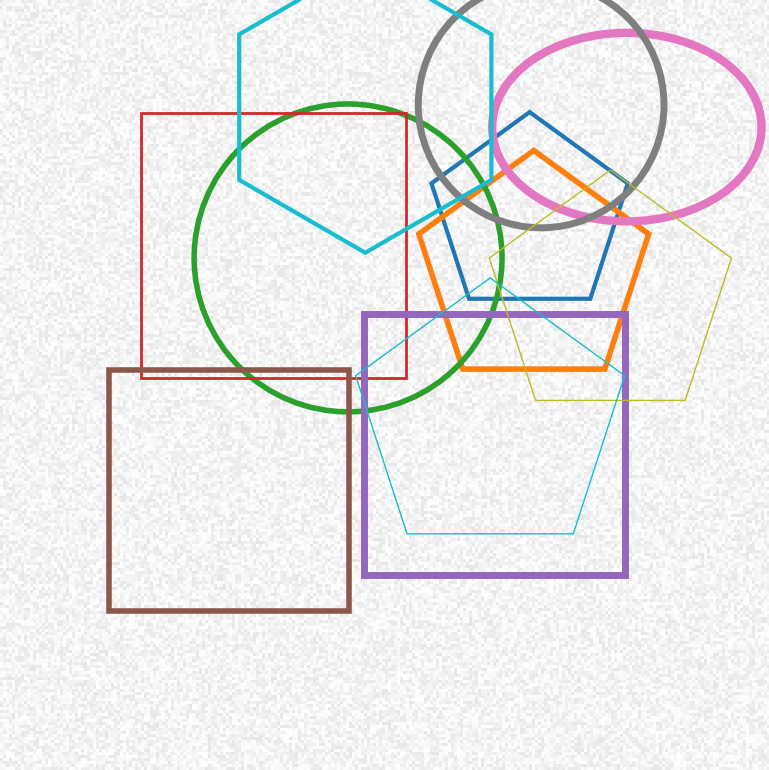[{"shape": "pentagon", "thickness": 1.5, "radius": 0.67, "center": [0.688, 0.72]}, {"shape": "pentagon", "thickness": 2, "radius": 0.78, "center": [0.693, 0.648]}, {"shape": "circle", "thickness": 2, "radius": 1.0, "center": [0.452, 0.665]}, {"shape": "square", "thickness": 1, "radius": 0.86, "center": [0.355, 0.681]}, {"shape": "square", "thickness": 2.5, "radius": 0.85, "center": [0.642, 0.423]}, {"shape": "square", "thickness": 2, "radius": 0.78, "center": [0.297, 0.363]}, {"shape": "oval", "thickness": 3, "radius": 0.87, "center": [0.814, 0.835]}, {"shape": "circle", "thickness": 2.5, "radius": 0.8, "center": [0.703, 0.864]}, {"shape": "pentagon", "thickness": 0.5, "radius": 0.83, "center": [0.793, 0.614]}, {"shape": "hexagon", "thickness": 1.5, "radius": 0.95, "center": [0.474, 0.861]}, {"shape": "pentagon", "thickness": 0.5, "radius": 0.92, "center": [0.637, 0.455]}]